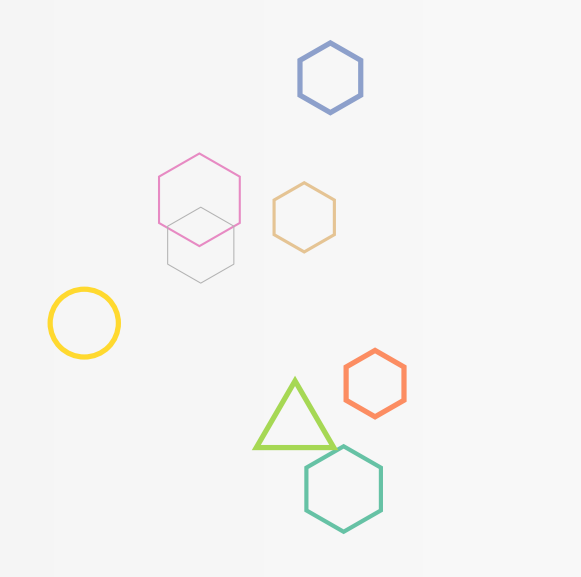[{"shape": "hexagon", "thickness": 2, "radius": 0.37, "center": [0.591, 0.152]}, {"shape": "hexagon", "thickness": 2.5, "radius": 0.29, "center": [0.645, 0.335]}, {"shape": "hexagon", "thickness": 2.5, "radius": 0.3, "center": [0.568, 0.864]}, {"shape": "hexagon", "thickness": 1, "radius": 0.4, "center": [0.343, 0.653]}, {"shape": "triangle", "thickness": 2.5, "radius": 0.38, "center": [0.508, 0.263]}, {"shape": "circle", "thickness": 2.5, "radius": 0.29, "center": [0.145, 0.44]}, {"shape": "hexagon", "thickness": 1.5, "radius": 0.3, "center": [0.523, 0.623]}, {"shape": "hexagon", "thickness": 0.5, "radius": 0.33, "center": [0.345, 0.575]}]